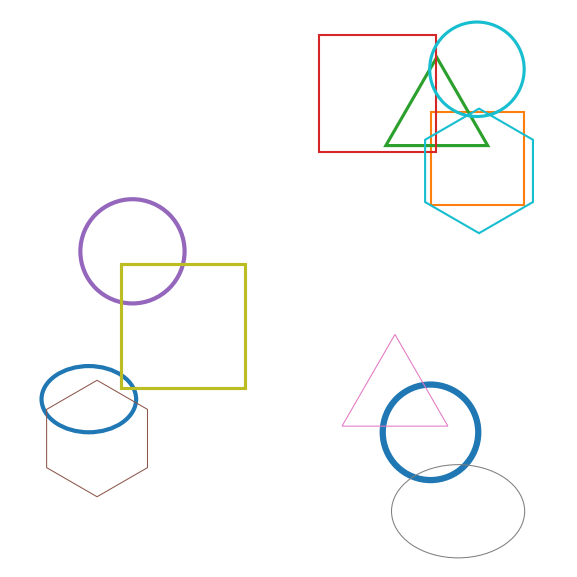[{"shape": "circle", "thickness": 3, "radius": 0.41, "center": [0.745, 0.251]}, {"shape": "oval", "thickness": 2, "radius": 0.41, "center": [0.154, 0.308]}, {"shape": "square", "thickness": 1, "radius": 0.41, "center": [0.827, 0.725]}, {"shape": "triangle", "thickness": 1.5, "radius": 0.51, "center": [0.756, 0.798]}, {"shape": "square", "thickness": 1, "radius": 0.51, "center": [0.654, 0.836]}, {"shape": "circle", "thickness": 2, "radius": 0.45, "center": [0.229, 0.564]}, {"shape": "hexagon", "thickness": 0.5, "radius": 0.5, "center": [0.168, 0.24]}, {"shape": "triangle", "thickness": 0.5, "radius": 0.53, "center": [0.684, 0.314]}, {"shape": "oval", "thickness": 0.5, "radius": 0.58, "center": [0.793, 0.114]}, {"shape": "square", "thickness": 1.5, "radius": 0.54, "center": [0.317, 0.435]}, {"shape": "hexagon", "thickness": 1, "radius": 0.54, "center": [0.829, 0.703]}, {"shape": "circle", "thickness": 1.5, "radius": 0.41, "center": [0.826, 0.879]}]